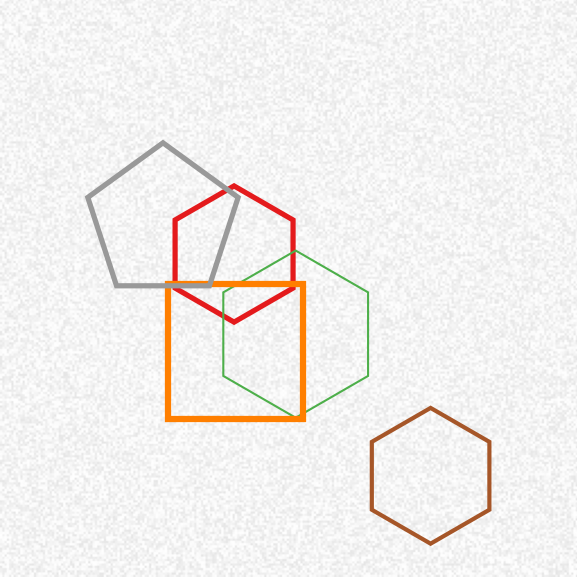[{"shape": "hexagon", "thickness": 2.5, "radius": 0.59, "center": [0.405, 0.559]}, {"shape": "hexagon", "thickness": 1, "radius": 0.72, "center": [0.512, 0.421]}, {"shape": "square", "thickness": 3, "radius": 0.58, "center": [0.408, 0.391]}, {"shape": "hexagon", "thickness": 2, "radius": 0.59, "center": [0.746, 0.175]}, {"shape": "pentagon", "thickness": 2.5, "radius": 0.68, "center": [0.282, 0.615]}]